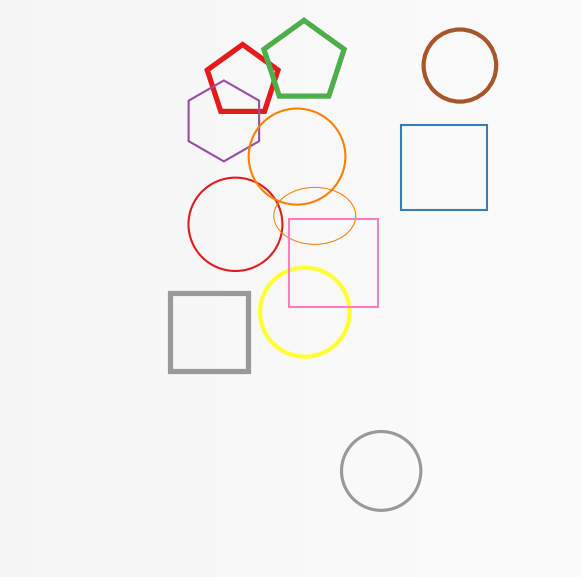[{"shape": "pentagon", "thickness": 2.5, "radius": 0.32, "center": [0.417, 0.858]}, {"shape": "circle", "thickness": 1, "radius": 0.4, "center": [0.405, 0.611]}, {"shape": "square", "thickness": 1, "radius": 0.37, "center": [0.764, 0.709]}, {"shape": "pentagon", "thickness": 2.5, "radius": 0.36, "center": [0.523, 0.891]}, {"shape": "hexagon", "thickness": 1, "radius": 0.35, "center": [0.385, 0.79]}, {"shape": "circle", "thickness": 1, "radius": 0.42, "center": [0.511, 0.728]}, {"shape": "oval", "thickness": 0.5, "radius": 0.35, "center": [0.542, 0.625]}, {"shape": "circle", "thickness": 2, "radius": 0.39, "center": [0.525, 0.459]}, {"shape": "circle", "thickness": 2, "radius": 0.31, "center": [0.791, 0.886]}, {"shape": "square", "thickness": 1, "radius": 0.38, "center": [0.574, 0.544]}, {"shape": "square", "thickness": 2.5, "radius": 0.33, "center": [0.36, 0.424]}, {"shape": "circle", "thickness": 1.5, "radius": 0.34, "center": [0.656, 0.184]}]